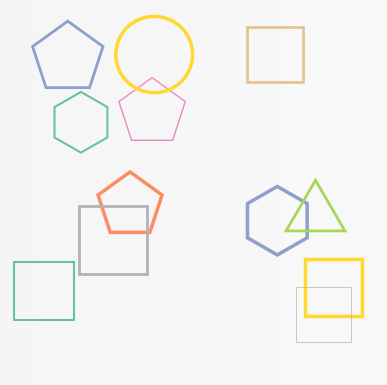[{"shape": "hexagon", "thickness": 1.5, "radius": 0.39, "center": [0.209, 0.682]}, {"shape": "square", "thickness": 1.5, "radius": 0.38, "center": [0.114, 0.244]}, {"shape": "pentagon", "thickness": 2.5, "radius": 0.43, "center": [0.336, 0.467]}, {"shape": "pentagon", "thickness": 2, "radius": 0.48, "center": [0.175, 0.85]}, {"shape": "hexagon", "thickness": 2.5, "radius": 0.44, "center": [0.716, 0.427]}, {"shape": "pentagon", "thickness": 1, "radius": 0.45, "center": [0.393, 0.708]}, {"shape": "triangle", "thickness": 2, "radius": 0.44, "center": [0.814, 0.444]}, {"shape": "circle", "thickness": 2.5, "radius": 0.5, "center": [0.398, 0.858]}, {"shape": "square", "thickness": 2.5, "radius": 0.37, "center": [0.862, 0.254]}, {"shape": "square", "thickness": 2, "radius": 0.36, "center": [0.709, 0.858]}, {"shape": "square", "thickness": 0.5, "radius": 0.35, "center": [0.834, 0.183]}, {"shape": "square", "thickness": 2, "radius": 0.44, "center": [0.291, 0.377]}]